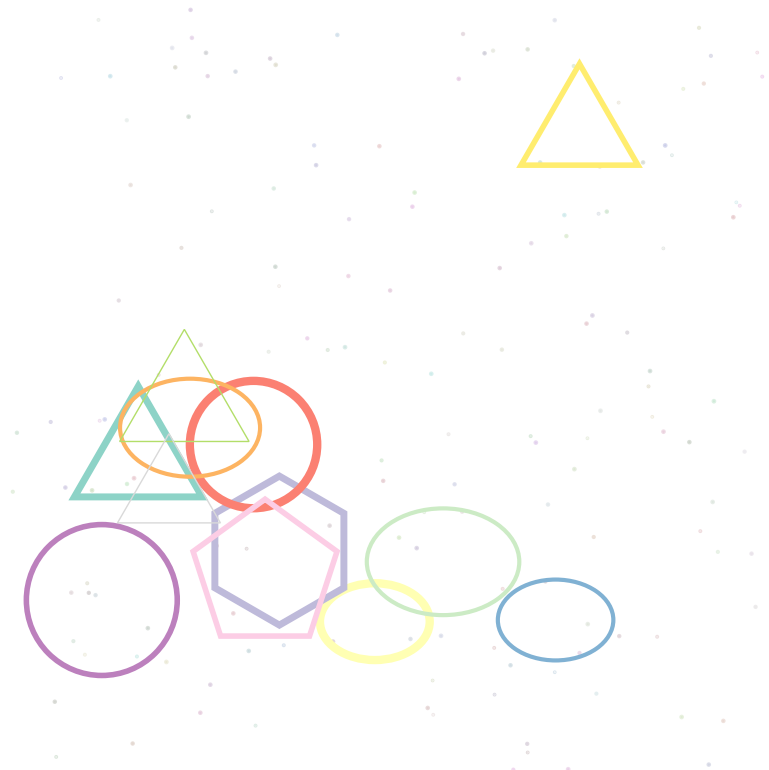[{"shape": "triangle", "thickness": 2.5, "radius": 0.48, "center": [0.18, 0.403]}, {"shape": "oval", "thickness": 3, "radius": 0.36, "center": [0.487, 0.193]}, {"shape": "hexagon", "thickness": 2.5, "radius": 0.48, "center": [0.363, 0.285]}, {"shape": "circle", "thickness": 3, "radius": 0.41, "center": [0.329, 0.423]}, {"shape": "oval", "thickness": 1.5, "radius": 0.38, "center": [0.722, 0.195]}, {"shape": "oval", "thickness": 1.5, "radius": 0.45, "center": [0.247, 0.445]}, {"shape": "triangle", "thickness": 0.5, "radius": 0.49, "center": [0.239, 0.475]}, {"shape": "pentagon", "thickness": 2, "radius": 0.49, "center": [0.344, 0.253]}, {"shape": "triangle", "thickness": 0.5, "radius": 0.39, "center": [0.219, 0.36]}, {"shape": "circle", "thickness": 2, "radius": 0.49, "center": [0.132, 0.221]}, {"shape": "oval", "thickness": 1.5, "radius": 0.5, "center": [0.575, 0.27]}, {"shape": "triangle", "thickness": 2, "radius": 0.44, "center": [0.753, 0.829]}]